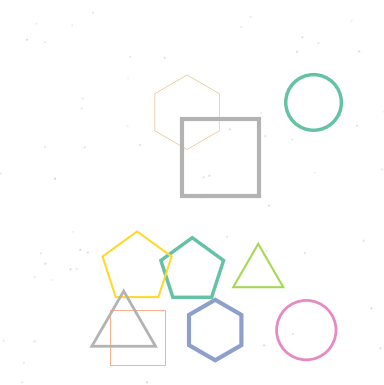[{"shape": "circle", "thickness": 2.5, "radius": 0.36, "center": [0.814, 0.734]}, {"shape": "pentagon", "thickness": 2.5, "radius": 0.43, "center": [0.499, 0.297]}, {"shape": "square", "thickness": 0.5, "radius": 0.36, "center": [0.357, 0.124]}, {"shape": "hexagon", "thickness": 3, "radius": 0.39, "center": [0.559, 0.143]}, {"shape": "circle", "thickness": 2, "radius": 0.39, "center": [0.796, 0.143]}, {"shape": "triangle", "thickness": 1.5, "radius": 0.38, "center": [0.671, 0.292]}, {"shape": "pentagon", "thickness": 1.5, "radius": 0.47, "center": [0.356, 0.305]}, {"shape": "hexagon", "thickness": 0.5, "radius": 0.48, "center": [0.486, 0.708]}, {"shape": "triangle", "thickness": 2, "radius": 0.48, "center": [0.321, 0.148]}, {"shape": "square", "thickness": 3, "radius": 0.49, "center": [0.573, 0.591]}]